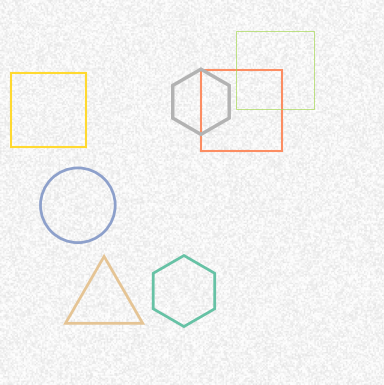[{"shape": "hexagon", "thickness": 2, "radius": 0.46, "center": [0.478, 0.244]}, {"shape": "square", "thickness": 1.5, "radius": 0.53, "center": [0.627, 0.713]}, {"shape": "circle", "thickness": 2, "radius": 0.49, "center": [0.202, 0.467]}, {"shape": "square", "thickness": 0.5, "radius": 0.51, "center": [0.714, 0.818]}, {"shape": "square", "thickness": 1.5, "radius": 0.48, "center": [0.126, 0.714]}, {"shape": "triangle", "thickness": 2, "radius": 0.58, "center": [0.27, 0.218]}, {"shape": "hexagon", "thickness": 2.5, "radius": 0.42, "center": [0.522, 0.736]}]